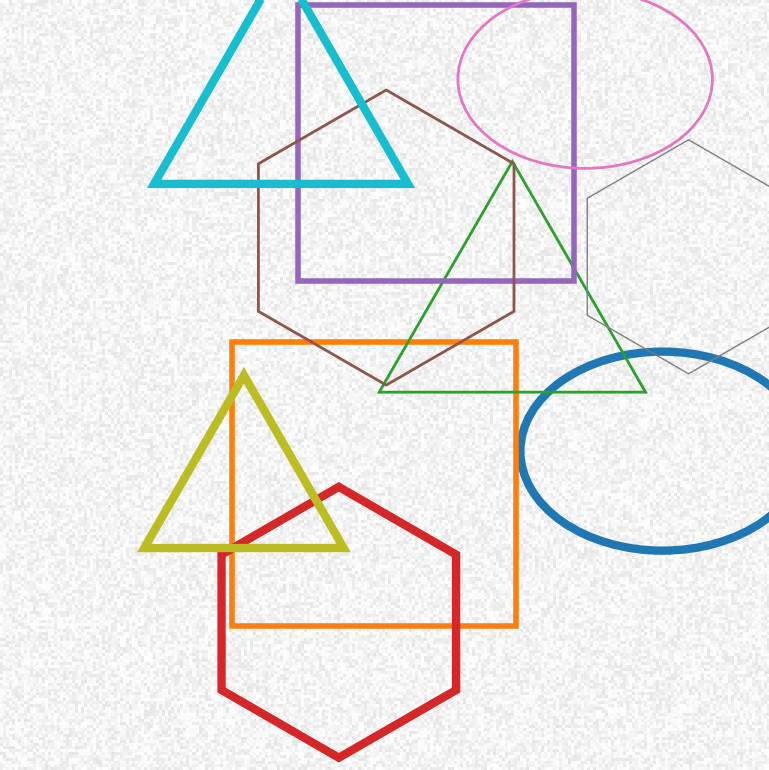[{"shape": "oval", "thickness": 3, "radius": 0.92, "center": [0.86, 0.414]}, {"shape": "square", "thickness": 2, "radius": 0.92, "center": [0.486, 0.372]}, {"shape": "triangle", "thickness": 1, "radius": 1.0, "center": [0.665, 0.591]}, {"shape": "hexagon", "thickness": 3, "radius": 0.88, "center": [0.44, 0.192]}, {"shape": "square", "thickness": 2, "radius": 0.9, "center": [0.567, 0.814]}, {"shape": "hexagon", "thickness": 1, "radius": 0.96, "center": [0.502, 0.691]}, {"shape": "oval", "thickness": 1, "radius": 0.83, "center": [0.76, 0.897]}, {"shape": "hexagon", "thickness": 0.5, "radius": 0.76, "center": [0.894, 0.667]}, {"shape": "triangle", "thickness": 3, "radius": 0.75, "center": [0.317, 0.363]}, {"shape": "triangle", "thickness": 3, "radius": 0.95, "center": [0.365, 0.856]}]